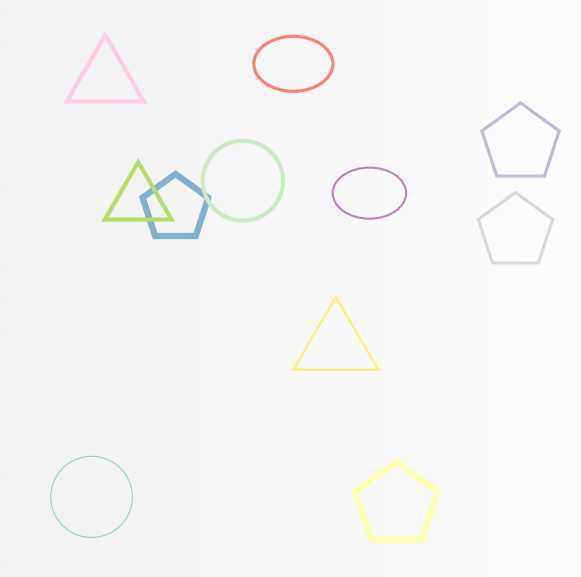[{"shape": "circle", "thickness": 0.5, "radius": 0.35, "center": [0.158, 0.139]}, {"shape": "pentagon", "thickness": 3, "radius": 0.37, "center": [0.682, 0.125]}, {"shape": "pentagon", "thickness": 1.5, "radius": 0.35, "center": [0.896, 0.751]}, {"shape": "oval", "thickness": 1.5, "radius": 0.34, "center": [0.505, 0.889]}, {"shape": "pentagon", "thickness": 3, "radius": 0.3, "center": [0.302, 0.638]}, {"shape": "triangle", "thickness": 2, "radius": 0.33, "center": [0.238, 0.652]}, {"shape": "triangle", "thickness": 2, "radius": 0.38, "center": [0.181, 0.862]}, {"shape": "pentagon", "thickness": 1.5, "radius": 0.34, "center": [0.887, 0.598]}, {"shape": "oval", "thickness": 1, "radius": 0.32, "center": [0.636, 0.665]}, {"shape": "circle", "thickness": 2, "radius": 0.35, "center": [0.418, 0.686]}, {"shape": "triangle", "thickness": 1, "radius": 0.42, "center": [0.578, 0.401]}]